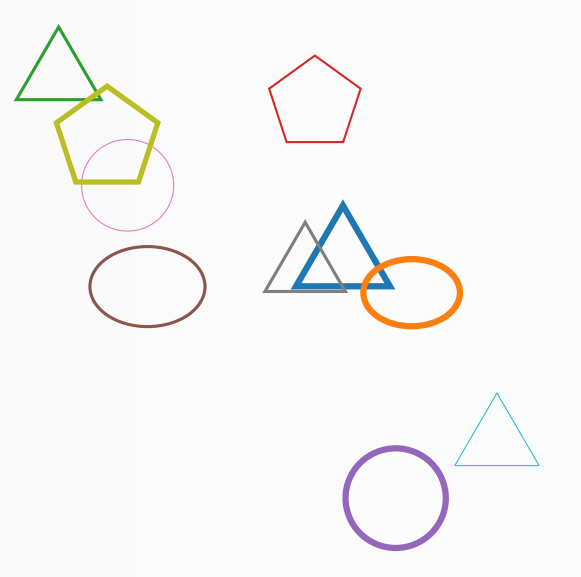[{"shape": "triangle", "thickness": 3, "radius": 0.47, "center": [0.59, 0.55]}, {"shape": "oval", "thickness": 3, "radius": 0.42, "center": [0.708, 0.492]}, {"shape": "triangle", "thickness": 1.5, "radius": 0.42, "center": [0.101, 0.869]}, {"shape": "pentagon", "thickness": 1, "radius": 0.41, "center": [0.542, 0.82]}, {"shape": "circle", "thickness": 3, "radius": 0.43, "center": [0.681, 0.137]}, {"shape": "oval", "thickness": 1.5, "radius": 0.49, "center": [0.254, 0.503]}, {"shape": "circle", "thickness": 0.5, "radius": 0.4, "center": [0.22, 0.678]}, {"shape": "triangle", "thickness": 1.5, "radius": 0.4, "center": [0.525, 0.534]}, {"shape": "pentagon", "thickness": 2.5, "radius": 0.46, "center": [0.184, 0.758]}, {"shape": "triangle", "thickness": 0.5, "radius": 0.42, "center": [0.855, 0.235]}]